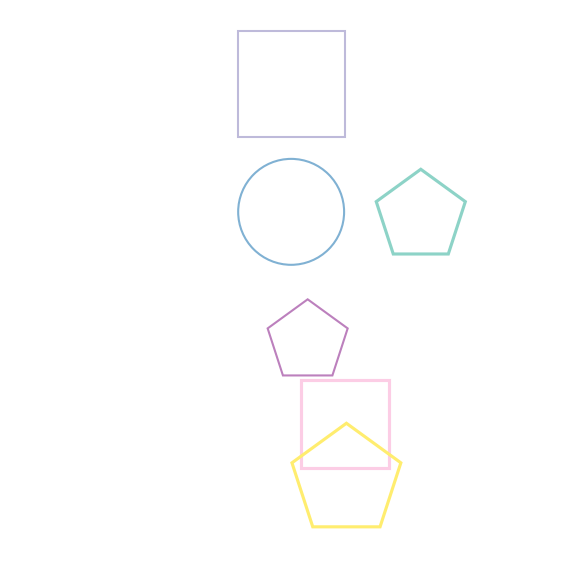[{"shape": "pentagon", "thickness": 1.5, "radius": 0.41, "center": [0.729, 0.625]}, {"shape": "square", "thickness": 1, "radius": 0.46, "center": [0.504, 0.853]}, {"shape": "circle", "thickness": 1, "radius": 0.46, "center": [0.504, 0.632]}, {"shape": "square", "thickness": 1.5, "radius": 0.38, "center": [0.597, 0.265]}, {"shape": "pentagon", "thickness": 1, "radius": 0.36, "center": [0.533, 0.408]}, {"shape": "pentagon", "thickness": 1.5, "radius": 0.5, "center": [0.6, 0.167]}]